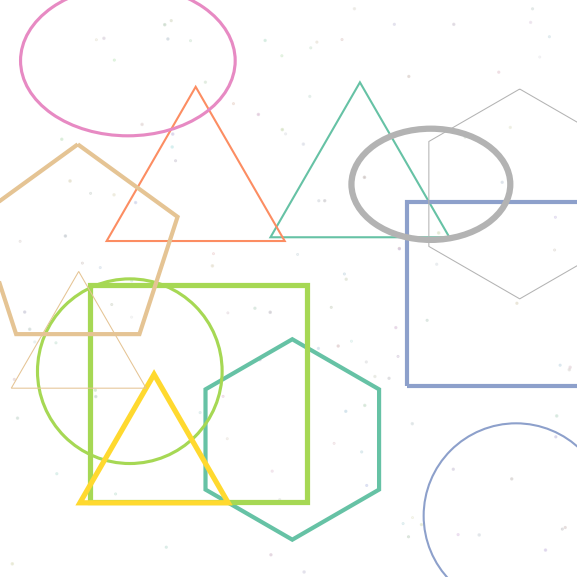[{"shape": "triangle", "thickness": 1, "radius": 0.89, "center": [0.623, 0.678]}, {"shape": "hexagon", "thickness": 2, "radius": 0.87, "center": [0.506, 0.238]}, {"shape": "triangle", "thickness": 1, "radius": 0.89, "center": [0.339, 0.671]}, {"shape": "circle", "thickness": 1, "radius": 0.8, "center": [0.894, 0.106]}, {"shape": "square", "thickness": 2, "radius": 0.8, "center": [0.864, 0.491]}, {"shape": "oval", "thickness": 1.5, "radius": 0.93, "center": [0.221, 0.894]}, {"shape": "circle", "thickness": 1.5, "radius": 0.8, "center": [0.225, 0.356]}, {"shape": "square", "thickness": 2.5, "radius": 0.94, "center": [0.344, 0.318]}, {"shape": "triangle", "thickness": 2.5, "radius": 0.74, "center": [0.267, 0.203]}, {"shape": "triangle", "thickness": 0.5, "radius": 0.67, "center": [0.136, 0.394]}, {"shape": "pentagon", "thickness": 2, "radius": 0.91, "center": [0.135, 0.568]}, {"shape": "hexagon", "thickness": 0.5, "radius": 0.91, "center": [0.9, 0.663]}, {"shape": "oval", "thickness": 3, "radius": 0.69, "center": [0.746, 0.68]}]